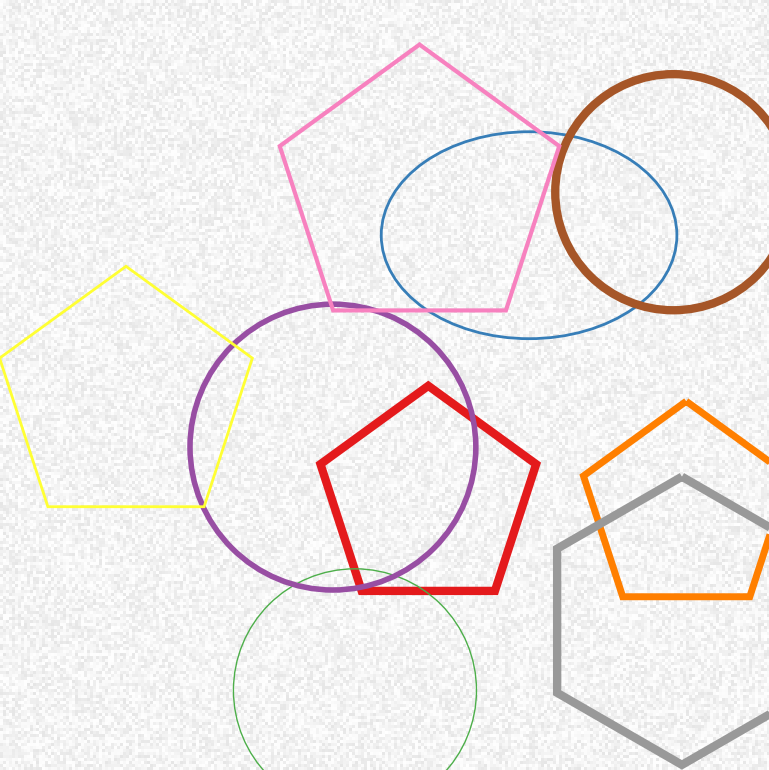[{"shape": "pentagon", "thickness": 3, "radius": 0.74, "center": [0.556, 0.352]}, {"shape": "oval", "thickness": 1, "radius": 0.96, "center": [0.687, 0.695]}, {"shape": "circle", "thickness": 0.5, "radius": 0.79, "center": [0.461, 0.103]}, {"shape": "circle", "thickness": 2, "radius": 0.93, "center": [0.432, 0.419]}, {"shape": "pentagon", "thickness": 2.5, "radius": 0.7, "center": [0.891, 0.339]}, {"shape": "pentagon", "thickness": 1, "radius": 0.86, "center": [0.164, 0.482]}, {"shape": "circle", "thickness": 3, "radius": 0.77, "center": [0.874, 0.75]}, {"shape": "pentagon", "thickness": 1.5, "radius": 0.95, "center": [0.545, 0.751]}, {"shape": "hexagon", "thickness": 3, "radius": 0.94, "center": [0.886, 0.194]}]